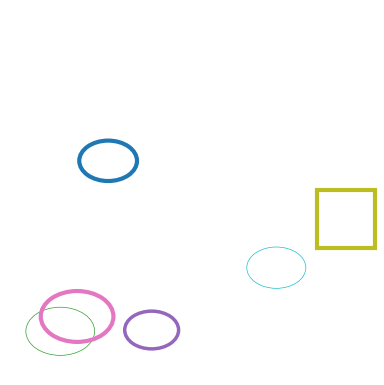[{"shape": "oval", "thickness": 3, "radius": 0.38, "center": [0.281, 0.582]}, {"shape": "oval", "thickness": 0.5, "radius": 0.45, "center": [0.157, 0.139]}, {"shape": "oval", "thickness": 2.5, "radius": 0.35, "center": [0.394, 0.143]}, {"shape": "oval", "thickness": 3, "radius": 0.47, "center": [0.2, 0.178]}, {"shape": "square", "thickness": 3, "radius": 0.37, "center": [0.899, 0.431]}, {"shape": "oval", "thickness": 0.5, "radius": 0.38, "center": [0.718, 0.305]}]